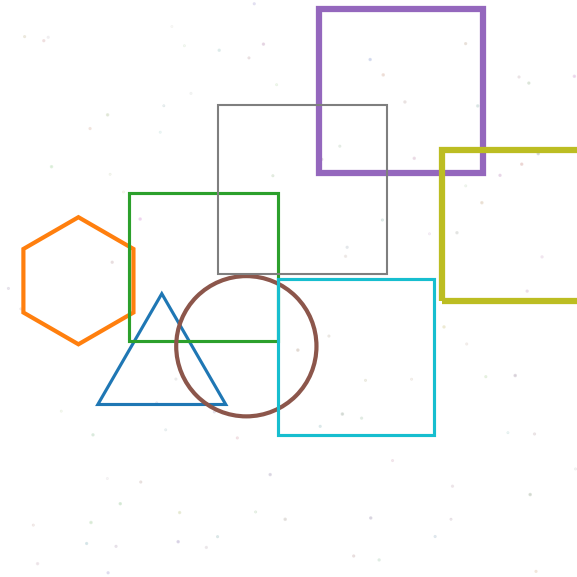[{"shape": "triangle", "thickness": 1.5, "radius": 0.64, "center": [0.28, 0.363]}, {"shape": "hexagon", "thickness": 2, "radius": 0.55, "center": [0.136, 0.513]}, {"shape": "square", "thickness": 1.5, "radius": 0.64, "center": [0.352, 0.537]}, {"shape": "square", "thickness": 3, "radius": 0.71, "center": [0.694, 0.842]}, {"shape": "circle", "thickness": 2, "radius": 0.61, "center": [0.427, 0.4]}, {"shape": "square", "thickness": 1, "radius": 0.73, "center": [0.524, 0.671]}, {"shape": "square", "thickness": 3, "radius": 0.66, "center": [0.896, 0.608]}, {"shape": "square", "thickness": 1.5, "radius": 0.67, "center": [0.617, 0.381]}]